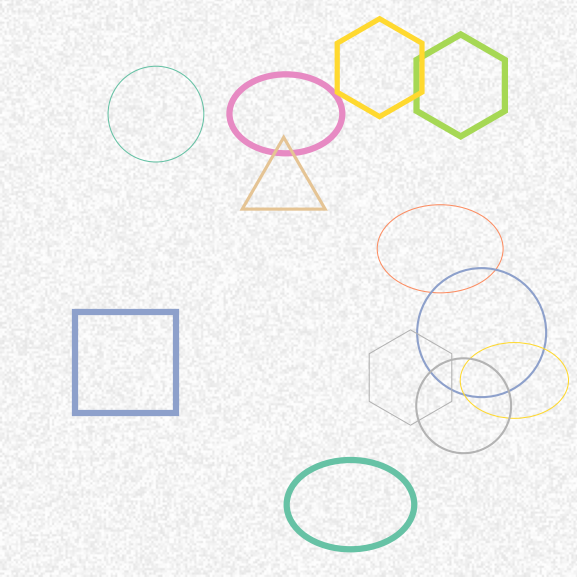[{"shape": "circle", "thickness": 0.5, "radius": 0.41, "center": [0.27, 0.802]}, {"shape": "oval", "thickness": 3, "radius": 0.55, "center": [0.607, 0.125]}, {"shape": "oval", "thickness": 0.5, "radius": 0.54, "center": [0.762, 0.568]}, {"shape": "square", "thickness": 3, "radius": 0.44, "center": [0.218, 0.372]}, {"shape": "circle", "thickness": 1, "radius": 0.56, "center": [0.834, 0.423]}, {"shape": "oval", "thickness": 3, "radius": 0.49, "center": [0.495, 0.802]}, {"shape": "hexagon", "thickness": 3, "radius": 0.44, "center": [0.798, 0.851]}, {"shape": "oval", "thickness": 0.5, "radius": 0.47, "center": [0.891, 0.34]}, {"shape": "hexagon", "thickness": 2.5, "radius": 0.42, "center": [0.657, 0.882]}, {"shape": "triangle", "thickness": 1.5, "radius": 0.41, "center": [0.491, 0.678]}, {"shape": "circle", "thickness": 1, "radius": 0.41, "center": [0.803, 0.297]}, {"shape": "hexagon", "thickness": 0.5, "radius": 0.41, "center": [0.711, 0.345]}]